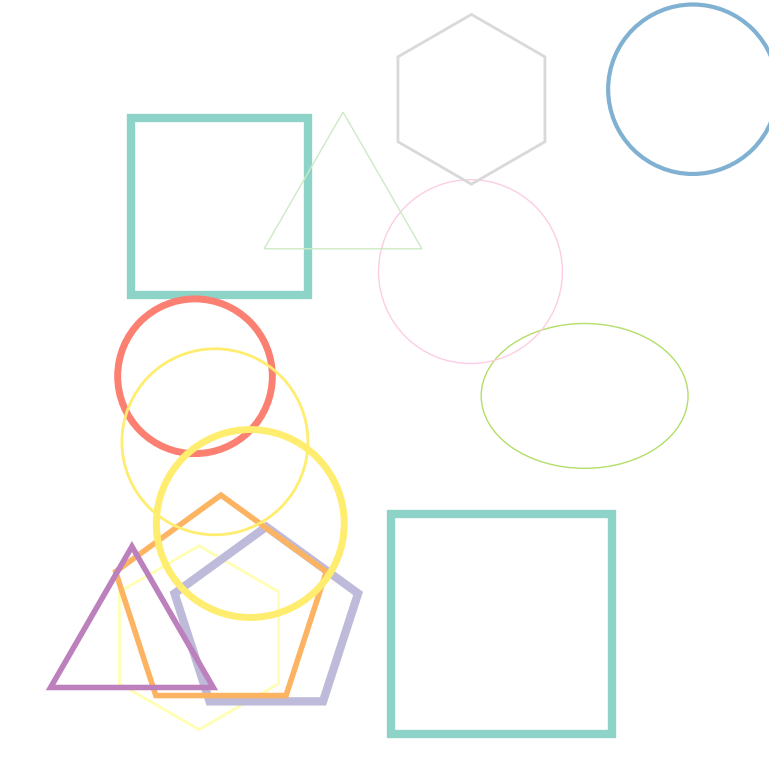[{"shape": "square", "thickness": 3, "radius": 0.72, "center": [0.651, 0.19]}, {"shape": "square", "thickness": 3, "radius": 0.57, "center": [0.285, 0.732]}, {"shape": "hexagon", "thickness": 1, "radius": 0.6, "center": [0.258, 0.172]}, {"shape": "pentagon", "thickness": 3, "radius": 0.63, "center": [0.346, 0.191]}, {"shape": "circle", "thickness": 2.5, "radius": 0.5, "center": [0.253, 0.511]}, {"shape": "circle", "thickness": 1.5, "radius": 0.55, "center": [0.9, 0.884]}, {"shape": "pentagon", "thickness": 2, "radius": 0.72, "center": [0.287, 0.213]}, {"shape": "oval", "thickness": 0.5, "radius": 0.67, "center": [0.759, 0.486]}, {"shape": "circle", "thickness": 0.5, "radius": 0.6, "center": [0.611, 0.647]}, {"shape": "hexagon", "thickness": 1, "radius": 0.55, "center": [0.612, 0.871]}, {"shape": "triangle", "thickness": 2, "radius": 0.61, "center": [0.171, 0.168]}, {"shape": "triangle", "thickness": 0.5, "radius": 0.59, "center": [0.445, 0.736]}, {"shape": "circle", "thickness": 1, "radius": 0.6, "center": [0.279, 0.426]}, {"shape": "circle", "thickness": 2.5, "radius": 0.61, "center": [0.325, 0.32]}]